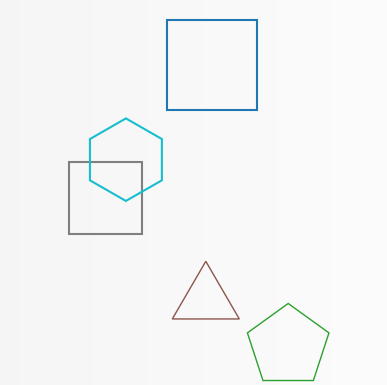[{"shape": "square", "thickness": 1.5, "radius": 0.58, "center": [0.547, 0.831]}, {"shape": "pentagon", "thickness": 1, "radius": 0.55, "center": [0.744, 0.101]}, {"shape": "triangle", "thickness": 1, "radius": 0.5, "center": [0.531, 0.221]}, {"shape": "square", "thickness": 1.5, "radius": 0.47, "center": [0.272, 0.485]}, {"shape": "hexagon", "thickness": 1.5, "radius": 0.54, "center": [0.325, 0.585]}]